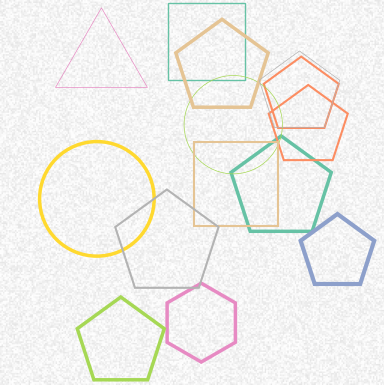[{"shape": "pentagon", "thickness": 2.5, "radius": 0.68, "center": [0.73, 0.51]}, {"shape": "square", "thickness": 1, "radius": 0.5, "center": [0.537, 0.893]}, {"shape": "pentagon", "thickness": 1.5, "radius": 0.51, "center": [0.782, 0.751]}, {"shape": "pentagon", "thickness": 1.5, "radius": 0.54, "center": [0.801, 0.671]}, {"shape": "pentagon", "thickness": 3, "radius": 0.5, "center": [0.876, 0.344]}, {"shape": "hexagon", "thickness": 2.5, "radius": 0.51, "center": [0.523, 0.162]}, {"shape": "triangle", "thickness": 0.5, "radius": 0.69, "center": [0.264, 0.842]}, {"shape": "pentagon", "thickness": 2.5, "radius": 0.59, "center": [0.314, 0.11]}, {"shape": "circle", "thickness": 0.5, "radius": 0.64, "center": [0.606, 0.676]}, {"shape": "circle", "thickness": 2.5, "radius": 0.74, "center": [0.252, 0.484]}, {"shape": "pentagon", "thickness": 2.5, "radius": 0.63, "center": [0.577, 0.824]}, {"shape": "square", "thickness": 1.5, "radius": 0.55, "center": [0.614, 0.521]}, {"shape": "pentagon", "thickness": 1.5, "radius": 0.71, "center": [0.434, 0.367]}, {"shape": "pentagon", "thickness": 0.5, "radius": 0.55, "center": [0.778, 0.758]}]